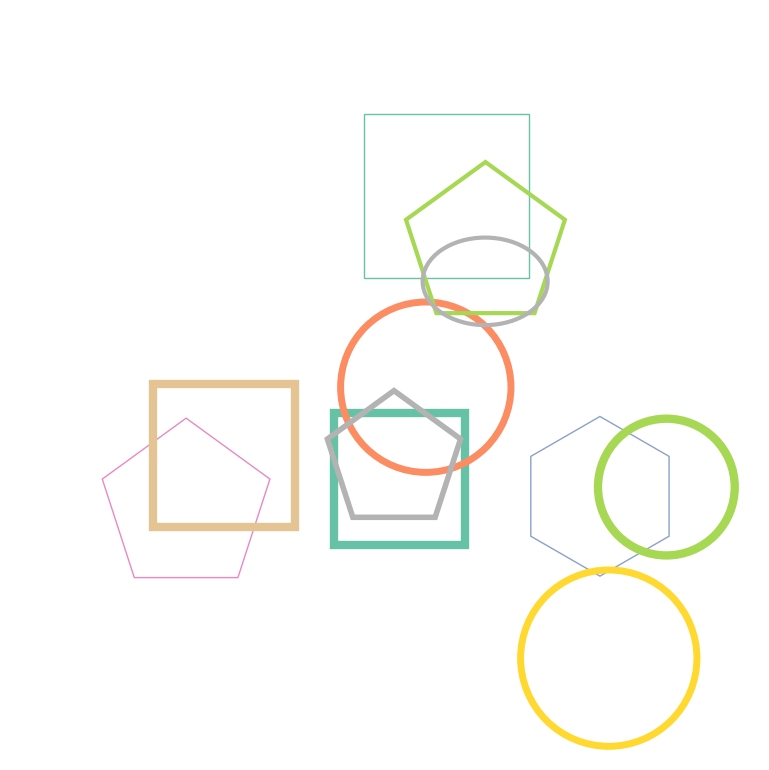[{"shape": "square", "thickness": 0.5, "radius": 0.53, "center": [0.58, 0.745]}, {"shape": "square", "thickness": 3, "radius": 0.43, "center": [0.519, 0.378]}, {"shape": "circle", "thickness": 2.5, "radius": 0.55, "center": [0.553, 0.497]}, {"shape": "hexagon", "thickness": 0.5, "radius": 0.52, "center": [0.779, 0.355]}, {"shape": "pentagon", "thickness": 0.5, "radius": 0.57, "center": [0.242, 0.342]}, {"shape": "pentagon", "thickness": 1.5, "radius": 0.54, "center": [0.63, 0.681]}, {"shape": "circle", "thickness": 3, "radius": 0.44, "center": [0.865, 0.367]}, {"shape": "circle", "thickness": 2.5, "radius": 0.57, "center": [0.791, 0.145]}, {"shape": "square", "thickness": 3, "radius": 0.46, "center": [0.291, 0.408]}, {"shape": "pentagon", "thickness": 2, "radius": 0.45, "center": [0.512, 0.402]}, {"shape": "oval", "thickness": 1.5, "radius": 0.41, "center": [0.63, 0.635]}]